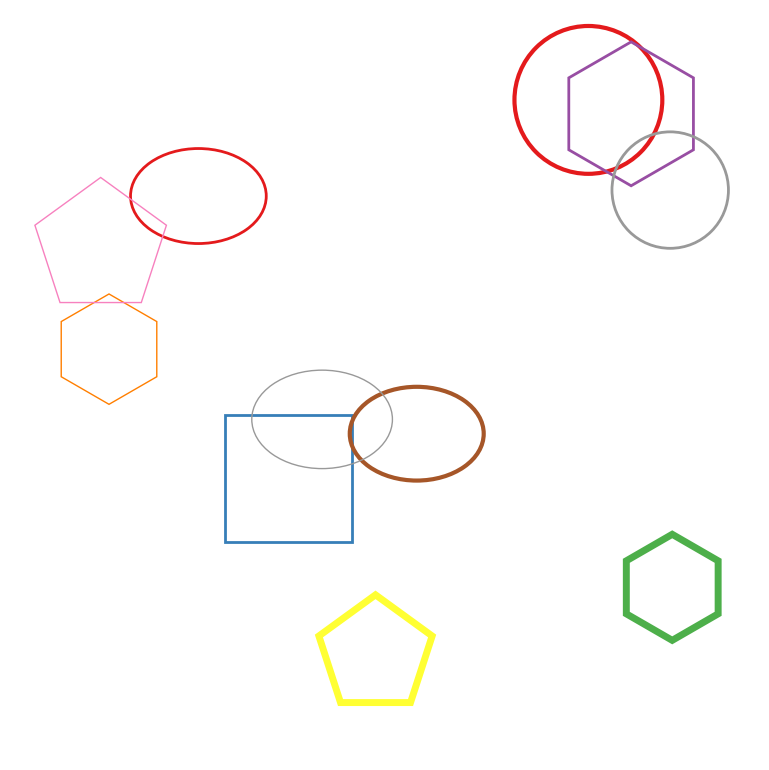[{"shape": "oval", "thickness": 1, "radius": 0.44, "center": [0.258, 0.745]}, {"shape": "circle", "thickness": 1.5, "radius": 0.48, "center": [0.764, 0.87]}, {"shape": "square", "thickness": 1, "radius": 0.41, "center": [0.374, 0.379]}, {"shape": "hexagon", "thickness": 2.5, "radius": 0.34, "center": [0.873, 0.237]}, {"shape": "hexagon", "thickness": 1, "radius": 0.47, "center": [0.82, 0.852]}, {"shape": "hexagon", "thickness": 0.5, "radius": 0.36, "center": [0.142, 0.547]}, {"shape": "pentagon", "thickness": 2.5, "radius": 0.39, "center": [0.488, 0.15]}, {"shape": "oval", "thickness": 1.5, "radius": 0.43, "center": [0.541, 0.437]}, {"shape": "pentagon", "thickness": 0.5, "radius": 0.45, "center": [0.131, 0.68]}, {"shape": "circle", "thickness": 1, "radius": 0.38, "center": [0.87, 0.753]}, {"shape": "oval", "thickness": 0.5, "radius": 0.46, "center": [0.418, 0.455]}]